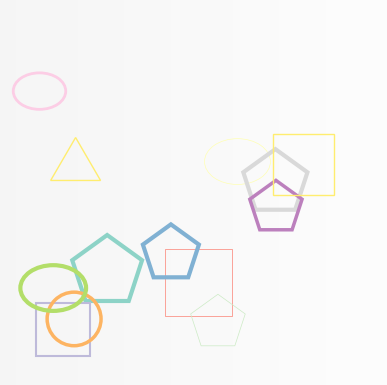[{"shape": "pentagon", "thickness": 3, "radius": 0.47, "center": [0.277, 0.295]}, {"shape": "oval", "thickness": 0.5, "radius": 0.43, "center": [0.613, 0.58]}, {"shape": "square", "thickness": 1.5, "radius": 0.34, "center": [0.163, 0.143]}, {"shape": "square", "thickness": 0.5, "radius": 0.43, "center": [0.512, 0.266]}, {"shape": "pentagon", "thickness": 3, "radius": 0.38, "center": [0.441, 0.341]}, {"shape": "circle", "thickness": 2.5, "radius": 0.35, "center": [0.191, 0.172]}, {"shape": "oval", "thickness": 3, "radius": 0.42, "center": [0.137, 0.252]}, {"shape": "oval", "thickness": 2, "radius": 0.34, "center": [0.102, 0.763]}, {"shape": "pentagon", "thickness": 3, "radius": 0.43, "center": [0.711, 0.526]}, {"shape": "pentagon", "thickness": 2.5, "radius": 0.35, "center": [0.712, 0.461]}, {"shape": "pentagon", "thickness": 0.5, "radius": 0.37, "center": [0.562, 0.162]}, {"shape": "square", "thickness": 1, "radius": 0.39, "center": [0.782, 0.573]}, {"shape": "triangle", "thickness": 1, "radius": 0.37, "center": [0.195, 0.568]}]